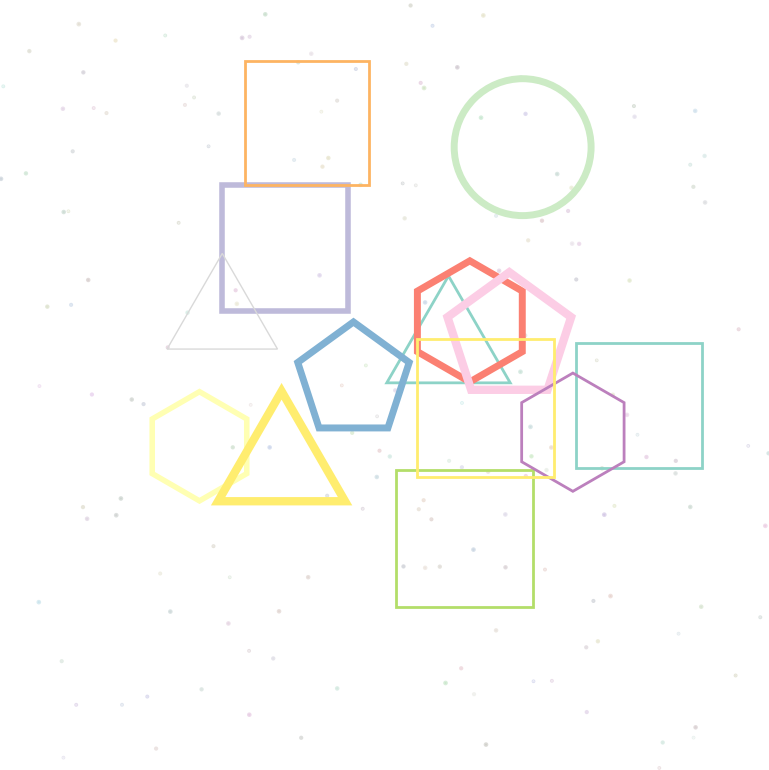[{"shape": "triangle", "thickness": 1, "radius": 0.46, "center": [0.582, 0.549]}, {"shape": "square", "thickness": 1, "radius": 0.41, "center": [0.83, 0.473]}, {"shape": "hexagon", "thickness": 2, "radius": 0.35, "center": [0.259, 0.42]}, {"shape": "square", "thickness": 2, "radius": 0.41, "center": [0.37, 0.678]}, {"shape": "hexagon", "thickness": 2.5, "radius": 0.39, "center": [0.61, 0.583]}, {"shape": "pentagon", "thickness": 2.5, "radius": 0.38, "center": [0.459, 0.506]}, {"shape": "square", "thickness": 1, "radius": 0.4, "center": [0.398, 0.84]}, {"shape": "square", "thickness": 1, "radius": 0.45, "center": [0.603, 0.301]}, {"shape": "pentagon", "thickness": 3, "radius": 0.42, "center": [0.661, 0.562]}, {"shape": "triangle", "thickness": 0.5, "radius": 0.41, "center": [0.289, 0.588]}, {"shape": "hexagon", "thickness": 1, "radius": 0.38, "center": [0.744, 0.439]}, {"shape": "circle", "thickness": 2.5, "radius": 0.44, "center": [0.679, 0.809]}, {"shape": "triangle", "thickness": 3, "radius": 0.48, "center": [0.366, 0.397]}, {"shape": "square", "thickness": 1, "radius": 0.45, "center": [0.631, 0.47]}]